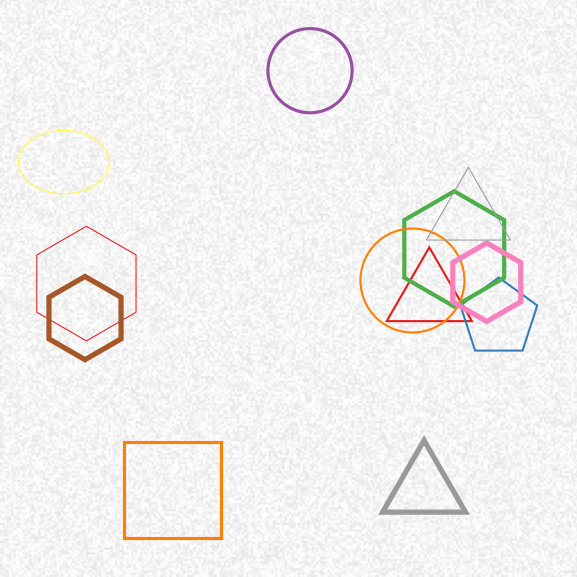[{"shape": "triangle", "thickness": 1, "radius": 0.43, "center": [0.743, 0.486]}, {"shape": "hexagon", "thickness": 0.5, "radius": 0.5, "center": [0.15, 0.508]}, {"shape": "pentagon", "thickness": 1, "radius": 0.35, "center": [0.864, 0.449]}, {"shape": "hexagon", "thickness": 2, "radius": 0.5, "center": [0.787, 0.568]}, {"shape": "circle", "thickness": 1.5, "radius": 0.36, "center": [0.537, 0.877]}, {"shape": "circle", "thickness": 1, "radius": 0.45, "center": [0.714, 0.513]}, {"shape": "square", "thickness": 1.5, "radius": 0.42, "center": [0.299, 0.151]}, {"shape": "oval", "thickness": 0.5, "radius": 0.39, "center": [0.111, 0.718]}, {"shape": "hexagon", "thickness": 2.5, "radius": 0.36, "center": [0.147, 0.448]}, {"shape": "hexagon", "thickness": 2.5, "radius": 0.34, "center": [0.843, 0.51]}, {"shape": "triangle", "thickness": 0.5, "radius": 0.42, "center": [0.811, 0.625]}, {"shape": "triangle", "thickness": 2.5, "radius": 0.41, "center": [0.734, 0.154]}]